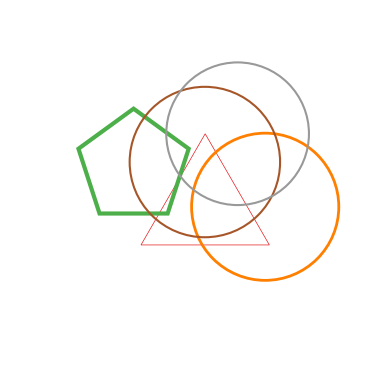[{"shape": "triangle", "thickness": 0.5, "radius": 0.96, "center": [0.533, 0.46]}, {"shape": "pentagon", "thickness": 3, "radius": 0.75, "center": [0.347, 0.567]}, {"shape": "circle", "thickness": 2, "radius": 0.96, "center": [0.689, 0.463]}, {"shape": "circle", "thickness": 1.5, "radius": 0.98, "center": [0.532, 0.579]}, {"shape": "circle", "thickness": 1.5, "radius": 0.93, "center": [0.617, 0.653]}]